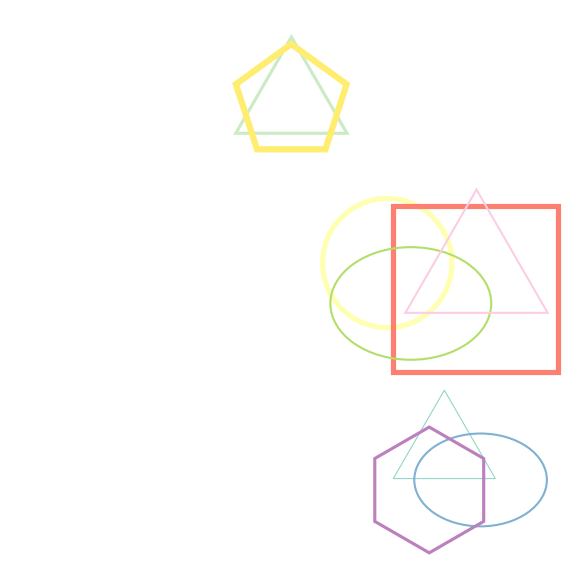[{"shape": "triangle", "thickness": 0.5, "radius": 0.51, "center": [0.769, 0.221]}, {"shape": "circle", "thickness": 2.5, "radius": 0.56, "center": [0.671, 0.544]}, {"shape": "square", "thickness": 2.5, "radius": 0.72, "center": [0.823, 0.499]}, {"shape": "oval", "thickness": 1, "radius": 0.57, "center": [0.832, 0.168]}, {"shape": "oval", "thickness": 1, "radius": 0.7, "center": [0.711, 0.474]}, {"shape": "triangle", "thickness": 1, "radius": 0.71, "center": [0.825, 0.529]}, {"shape": "hexagon", "thickness": 1.5, "radius": 0.54, "center": [0.743, 0.151]}, {"shape": "triangle", "thickness": 1.5, "radius": 0.56, "center": [0.505, 0.824]}, {"shape": "pentagon", "thickness": 3, "radius": 0.5, "center": [0.504, 0.822]}]